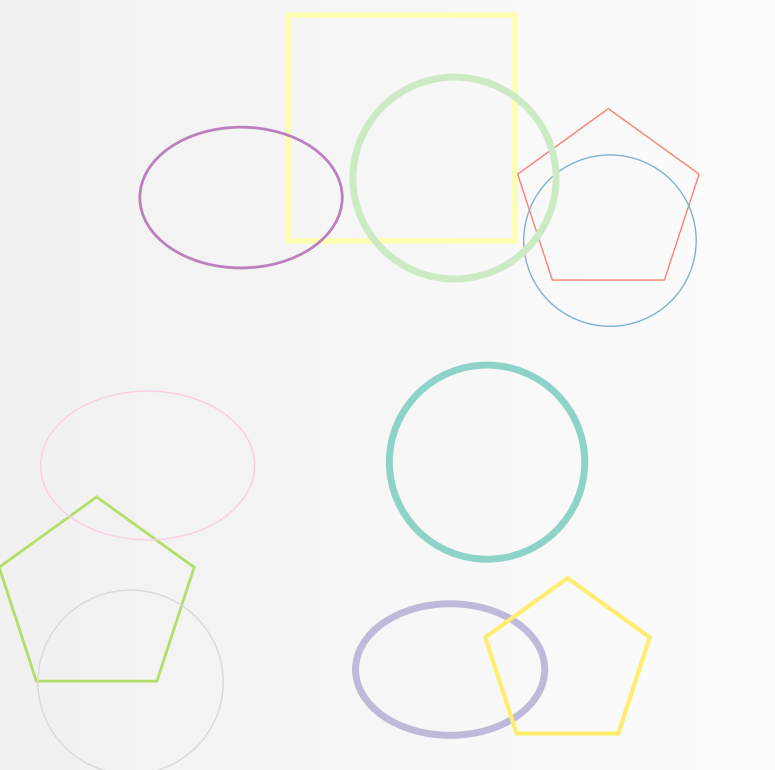[{"shape": "circle", "thickness": 2.5, "radius": 0.63, "center": [0.628, 0.4]}, {"shape": "square", "thickness": 2, "radius": 0.73, "center": [0.518, 0.833]}, {"shape": "oval", "thickness": 2.5, "radius": 0.61, "center": [0.581, 0.13]}, {"shape": "pentagon", "thickness": 0.5, "radius": 0.62, "center": [0.785, 0.736]}, {"shape": "circle", "thickness": 0.5, "radius": 0.56, "center": [0.787, 0.688]}, {"shape": "pentagon", "thickness": 1, "radius": 0.66, "center": [0.125, 0.222]}, {"shape": "oval", "thickness": 0.5, "radius": 0.69, "center": [0.19, 0.395]}, {"shape": "circle", "thickness": 0.5, "radius": 0.6, "center": [0.168, 0.114]}, {"shape": "oval", "thickness": 1, "radius": 0.65, "center": [0.311, 0.743]}, {"shape": "circle", "thickness": 2.5, "radius": 0.66, "center": [0.586, 0.769]}, {"shape": "pentagon", "thickness": 1.5, "radius": 0.56, "center": [0.732, 0.138]}]